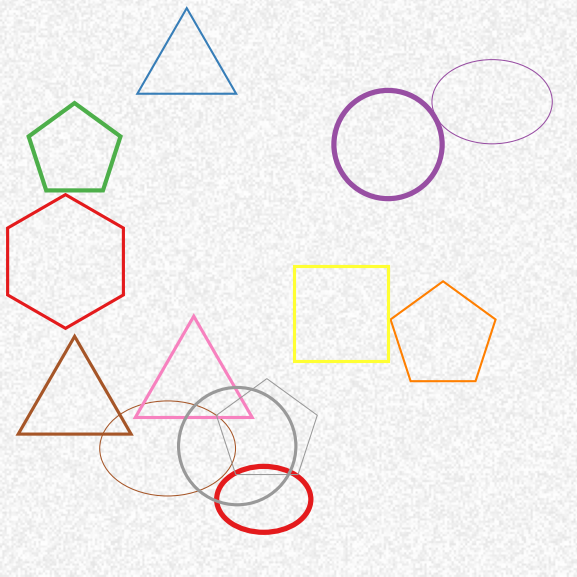[{"shape": "hexagon", "thickness": 1.5, "radius": 0.58, "center": [0.113, 0.546]}, {"shape": "oval", "thickness": 2.5, "radius": 0.41, "center": [0.457, 0.134]}, {"shape": "triangle", "thickness": 1, "radius": 0.49, "center": [0.323, 0.886]}, {"shape": "pentagon", "thickness": 2, "radius": 0.42, "center": [0.129, 0.737]}, {"shape": "oval", "thickness": 0.5, "radius": 0.52, "center": [0.852, 0.823]}, {"shape": "circle", "thickness": 2.5, "radius": 0.47, "center": [0.672, 0.749]}, {"shape": "pentagon", "thickness": 1, "radius": 0.48, "center": [0.767, 0.416]}, {"shape": "square", "thickness": 1.5, "radius": 0.41, "center": [0.59, 0.457]}, {"shape": "oval", "thickness": 0.5, "radius": 0.59, "center": [0.29, 0.223]}, {"shape": "triangle", "thickness": 1.5, "radius": 0.56, "center": [0.129, 0.304]}, {"shape": "triangle", "thickness": 1.5, "radius": 0.58, "center": [0.336, 0.335]}, {"shape": "circle", "thickness": 1.5, "radius": 0.51, "center": [0.411, 0.227]}, {"shape": "pentagon", "thickness": 0.5, "radius": 0.46, "center": [0.462, 0.252]}]